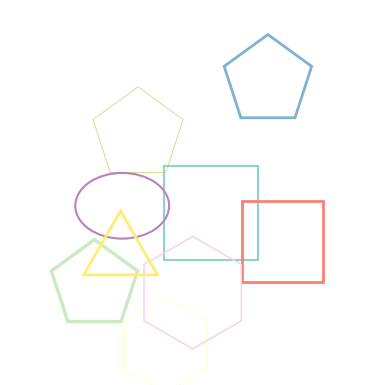[{"shape": "square", "thickness": 1.5, "radius": 0.61, "center": [0.549, 0.447]}, {"shape": "hexagon", "thickness": 0.5, "radius": 0.62, "center": [0.43, 0.104]}, {"shape": "square", "thickness": 2, "radius": 0.53, "center": [0.733, 0.372]}, {"shape": "pentagon", "thickness": 2, "radius": 0.6, "center": [0.696, 0.791]}, {"shape": "pentagon", "thickness": 0.5, "radius": 0.62, "center": [0.359, 0.651]}, {"shape": "hexagon", "thickness": 1, "radius": 0.73, "center": [0.5, 0.24]}, {"shape": "oval", "thickness": 1.5, "radius": 0.61, "center": [0.317, 0.466]}, {"shape": "pentagon", "thickness": 2.5, "radius": 0.59, "center": [0.245, 0.26]}, {"shape": "triangle", "thickness": 2, "radius": 0.55, "center": [0.313, 0.341]}]